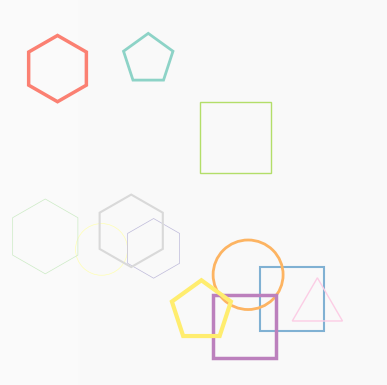[{"shape": "pentagon", "thickness": 2, "radius": 0.34, "center": [0.383, 0.846]}, {"shape": "circle", "thickness": 0.5, "radius": 0.34, "center": [0.262, 0.352]}, {"shape": "hexagon", "thickness": 0.5, "radius": 0.39, "center": [0.396, 0.355]}, {"shape": "hexagon", "thickness": 2.5, "radius": 0.43, "center": [0.148, 0.822]}, {"shape": "square", "thickness": 1.5, "radius": 0.41, "center": [0.753, 0.223]}, {"shape": "circle", "thickness": 2, "radius": 0.45, "center": [0.64, 0.286]}, {"shape": "square", "thickness": 1, "radius": 0.46, "center": [0.609, 0.644]}, {"shape": "triangle", "thickness": 1, "radius": 0.37, "center": [0.819, 0.204]}, {"shape": "hexagon", "thickness": 1.5, "radius": 0.47, "center": [0.339, 0.4]}, {"shape": "square", "thickness": 2.5, "radius": 0.41, "center": [0.63, 0.153]}, {"shape": "hexagon", "thickness": 0.5, "radius": 0.49, "center": [0.117, 0.386]}, {"shape": "pentagon", "thickness": 3, "radius": 0.4, "center": [0.52, 0.192]}]